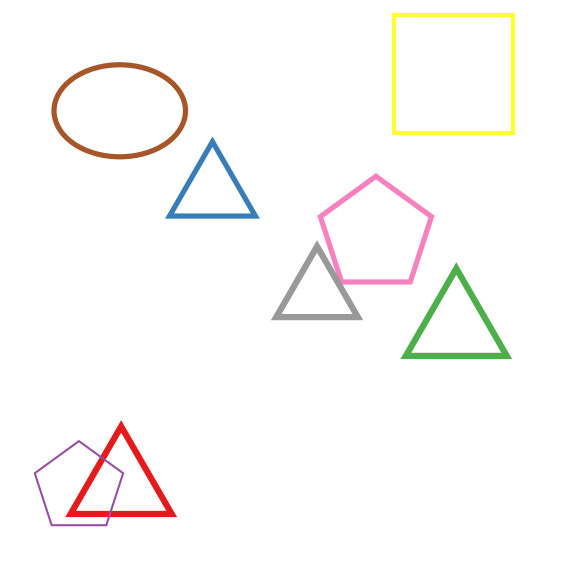[{"shape": "triangle", "thickness": 3, "radius": 0.51, "center": [0.21, 0.16]}, {"shape": "triangle", "thickness": 2.5, "radius": 0.43, "center": [0.368, 0.668]}, {"shape": "triangle", "thickness": 3, "radius": 0.5, "center": [0.79, 0.433]}, {"shape": "pentagon", "thickness": 1, "radius": 0.4, "center": [0.137, 0.155]}, {"shape": "square", "thickness": 2, "radius": 0.51, "center": [0.785, 0.871]}, {"shape": "oval", "thickness": 2.5, "radius": 0.57, "center": [0.207, 0.807]}, {"shape": "pentagon", "thickness": 2.5, "radius": 0.51, "center": [0.651, 0.593]}, {"shape": "triangle", "thickness": 3, "radius": 0.41, "center": [0.549, 0.491]}]